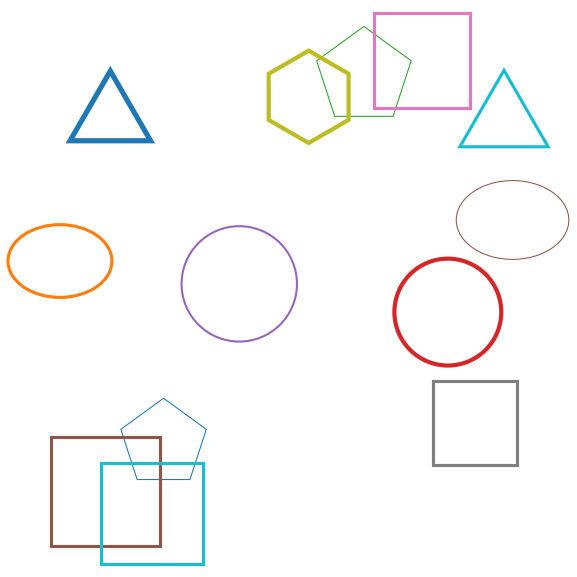[{"shape": "pentagon", "thickness": 0.5, "radius": 0.39, "center": [0.283, 0.232]}, {"shape": "triangle", "thickness": 2.5, "radius": 0.4, "center": [0.191, 0.796]}, {"shape": "oval", "thickness": 1.5, "radius": 0.45, "center": [0.104, 0.547]}, {"shape": "pentagon", "thickness": 0.5, "radius": 0.43, "center": [0.63, 0.867]}, {"shape": "circle", "thickness": 2, "radius": 0.46, "center": [0.775, 0.459]}, {"shape": "circle", "thickness": 1, "radius": 0.5, "center": [0.414, 0.508]}, {"shape": "oval", "thickness": 0.5, "radius": 0.49, "center": [0.888, 0.618]}, {"shape": "square", "thickness": 1.5, "radius": 0.47, "center": [0.183, 0.149]}, {"shape": "square", "thickness": 1.5, "radius": 0.41, "center": [0.731, 0.895]}, {"shape": "square", "thickness": 1.5, "radius": 0.36, "center": [0.823, 0.267]}, {"shape": "hexagon", "thickness": 2, "radius": 0.4, "center": [0.534, 0.831]}, {"shape": "triangle", "thickness": 1.5, "radius": 0.44, "center": [0.873, 0.789]}, {"shape": "square", "thickness": 1.5, "radius": 0.44, "center": [0.263, 0.11]}]